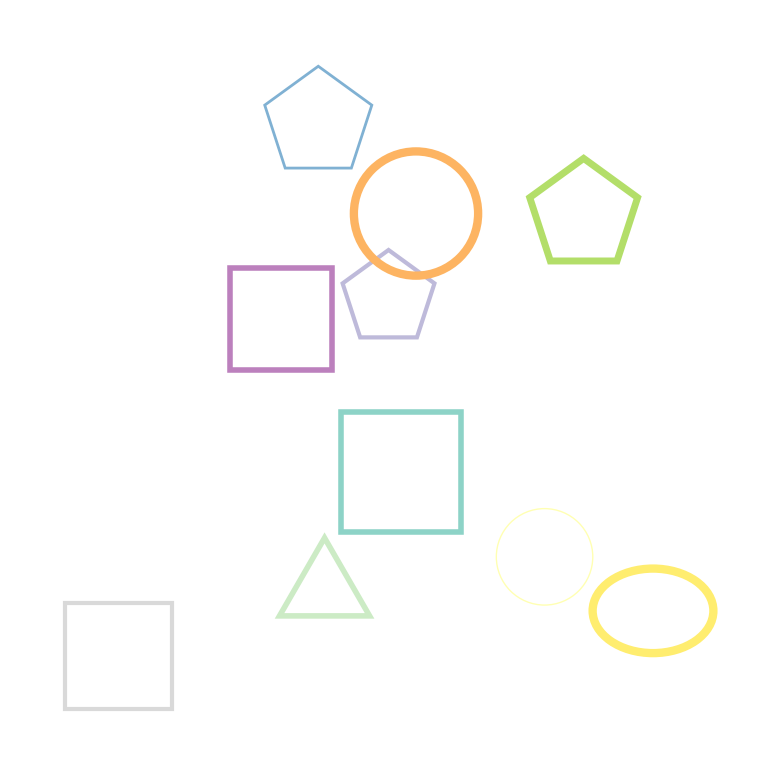[{"shape": "square", "thickness": 2, "radius": 0.39, "center": [0.52, 0.387]}, {"shape": "circle", "thickness": 0.5, "radius": 0.31, "center": [0.707, 0.277]}, {"shape": "pentagon", "thickness": 1.5, "radius": 0.31, "center": [0.505, 0.613]}, {"shape": "pentagon", "thickness": 1, "radius": 0.37, "center": [0.413, 0.841]}, {"shape": "circle", "thickness": 3, "radius": 0.4, "center": [0.54, 0.723]}, {"shape": "pentagon", "thickness": 2.5, "radius": 0.37, "center": [0.758, 0.721]}, {"shape": "square", "thickness": 1.5, "radius": 0.35, "center": [0.154, 0.148]}, {"shape": "square", "thickness": 2, "radius": 0.33, "center": [0.365, 0.586]}, {"shape": "triangle", "thickness": 2, "radius": 0.34, "center": [0.421, 0.234]}, {"shape": "oval", "thickness": 3, "radius": 0.39, "center": [0.848, 0.207]}]